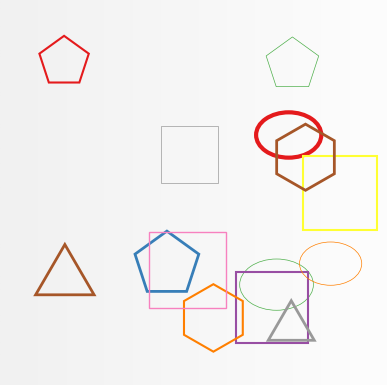[{"shape": "pentagon", "thickness": 1.5, "radius": 0.33, "center": [0.165, 0.84]}, {"shape": "oval", "thickness": 3, "radius": 0.42, "center": [0.745, 0.649]}, {"shape": "pentagon", "thickness": 2, "radius": 0.43, "center": [0.431, 0.313]}, {"shape": "pentagon", "thickness": 0.5, "radius": 0.36, "center": [0.755, 0.833]}, {"shape": "oval", "thickness": 0.5, "radius": 0.48, "center": [0.714, 0.261]}, {"shape": "square", "thickness": 1.5, "radius": 0.46, "center": [0.702, 0.201]}, {"shape": "oval", "thickness": 0.5, "radius": 0.4, "center": [0.853, 0.315]}, {"shape": "hexagon", "thickness": 1.5, "radius": 0.44, "center": [0.551, 0.174]}, {"shape": "square", "thickness": 1.5, "radius": 0.48, "center": [0.877, 0.498]}, {"shape": "triangle", "thickness": 2, "radius": 0.44, "center": [0.167, 0.278]}, {"shape": "hexagon", "thickness": 2, "radius": 0.43, "center": [0.788, 0.592]}, {"shape": "square", "thickness": 1, "radius": 0.5, "center": [0.484, 0.299]}, {"shape": "square", "thickness": 0.5, "radius": 0.36, "center": [0.489, 0.599]}, {"shape": "triangle", "thickness": 2, "radius": 0.34, "center": [0.752, 0.15]}]